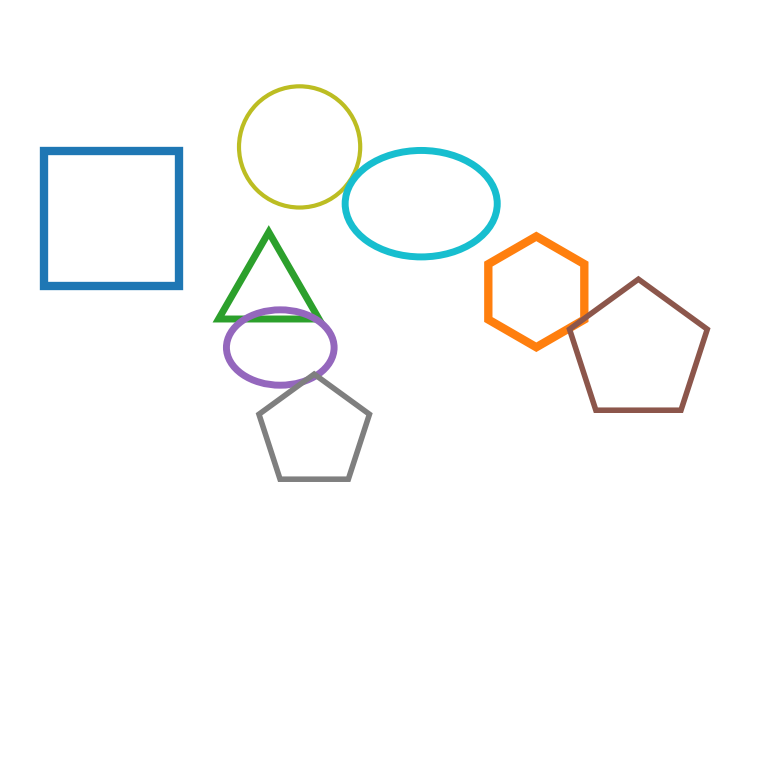[{"shape": "square", "thickness": 3, "radius": 0.44, "center": [0.144, 0.716]}, {"shape": "hexagon", "thickness": 3, "radius": 0.36, "center": [0.697, 0.621]}, {"shape": "triangle", "thickness": 2.5, "radius": 0.38, "center": [0.349, 0.623]}, {"shape": "oval", "thickness": 2.5, "radius": 0.35, "center": [0.364, 0.549]}, {"shape": "pentagon", "thickness": 2, "radius": 0.47, "center": [0.829, 0.543]}, {"shape": "pentagon", "thickness": 2, "radius": 0.38, "center": [0.408, 0.439]}, {"shape": "circle", "thickness": 1.5, "radius": 0.39, "center": [0.389, 0.809]}, {"shape": "oval", "thickness": 2.5, "radius": 0.49, "center": [0.547, 0.735]}]